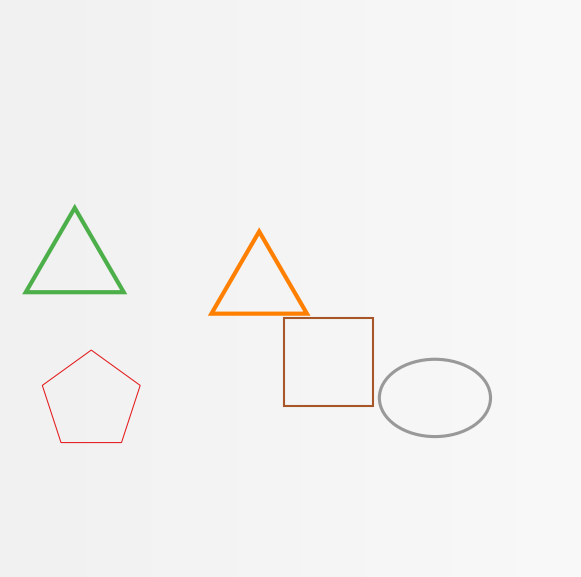[{"shape": "pentagon", "thickness": 0.5, "radius": 0.44, "center": [0.157, 0.304]}, {"shape": "triangle", "thickness": 2, "radius": 0.49, "center": [0.129, 0.542]}, {"shape": "triangle", "thickness": 2, "radius": 0.47, "center": [0.446, 0.503]}, {"shape": "square", "thickness": 1, "radius": 0.38, "center": [0.565, 0.373]}, {"shape": "oval", "thickness": 1.5, "radius": 0.48, "center": [0.748, 0.31]}]